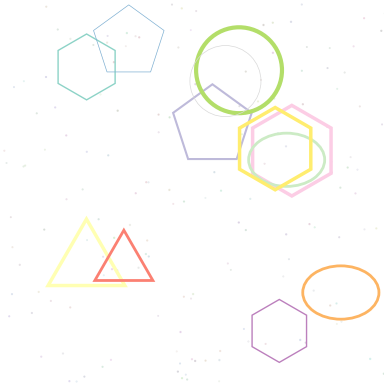[{"shape": "hexagon", "thickness": 1, "radius": 0.43, "center": [0.225, 0.826]}, {"shape": "triangle", "thickness": 2.5, "radius": 0.58, "center": [0.225, 0.316]}, {"shape": "pentagon", "thickness": 1.5, "radius": 0.54, "center": [0.552, 0.674]}, {"shape": "triangle", "thickness": 2, "radius": 0.44, "center": [0.322, 0.315]}, {"shape": "pentagon", "thickness": 0.5, "radius": 0.48, "center": [0.335, 0.891]}, {"shape": "oval", "thickness": 2, "radius": 0.49, "center": [0.885, 0.24]}, {"shape": "circle", "thickness": 3, "radius": 0.56, "center": [0.621, 0.818]}, {"shape": "hexagon", "thickness": 2.5, "radius": 0.59, "center": [0.758, 0.609]}, {"shape": "circle", "thickness": 0.5, "radius": 0.46, "center": [0.586, 0.789]}, {"shape": "hexagon", "thickness": 1, "radius": 0.41, "center": [0.725, 0.14]}, {"shape": "oval", "thickness": 2, "radius": 0.49, "center": [0.745, 0.585]}, {"shape": "hexagon", "thickness": 2.5, "radius": 0.53, "center": [0.715, 0.614]}]